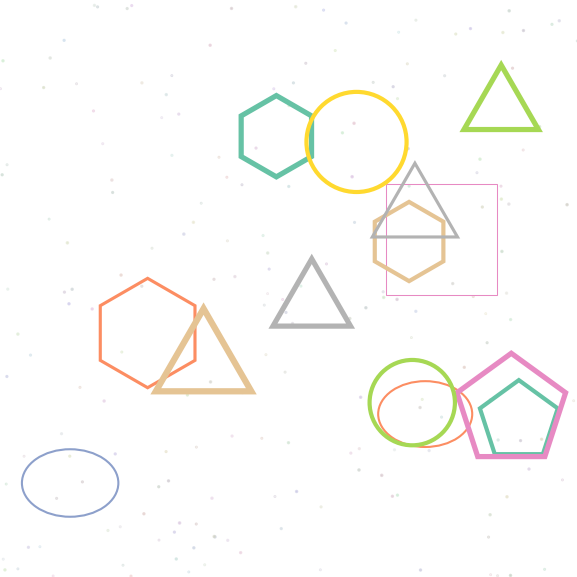[{"shape": "hexagon", "thickness": 2.5, "radius": 0.35, "center": [0.479, 0.763]}, {"shape": "pentagon", "thickness": 2, "radius": 0.35, "center": [0.898, 0.27]}, {"shape": "oval", "thickness": 1, "radius": 0.41, "center": [0.736, 0.282]}, {"shape": "hexagon", "thickness": 1.5, "radius": 0.47, "center": [0.256, 0.422]}, {"shape": "oval", "thickness": 1, "radius": 0.42, "center": [0.121, 0.163]}, {"shape": "pentagon", "thickness": 2.5, "radius": 0.49, "center": [0.885, 0.289]}, {"shape": "square", "thickness": 0.5, "radius": 0.48, "center": [0.765, 0.585]}, {"shape": "triangle", "thickness": 2.5, "radius": 0.37, "center": [0.868, 0.812]}, {"shape": "circle", "thickness": 2, "radius": 0.37, "center": [0.714, 0.302]}, {"shape": "circle", "thickness": 2, "radius": 0.43, "center": [0.617, 0.753]}, {"shape": "triangle", "thickness": 3, "radius": 0.48, "center": [0.353, 0.369]}, {"shape": "hexagon", "thickness": 2, "radius": 0.34, "center": [0.708, 0.581]}, {"shape": "triangle", "thickness": 2.5, "radius": 0.39, "center": [0.54, 0.473]}, {"shape": "triangle", "thickness": 1.5, "radius": 0.43, "center": [0.718, 0.631]}]